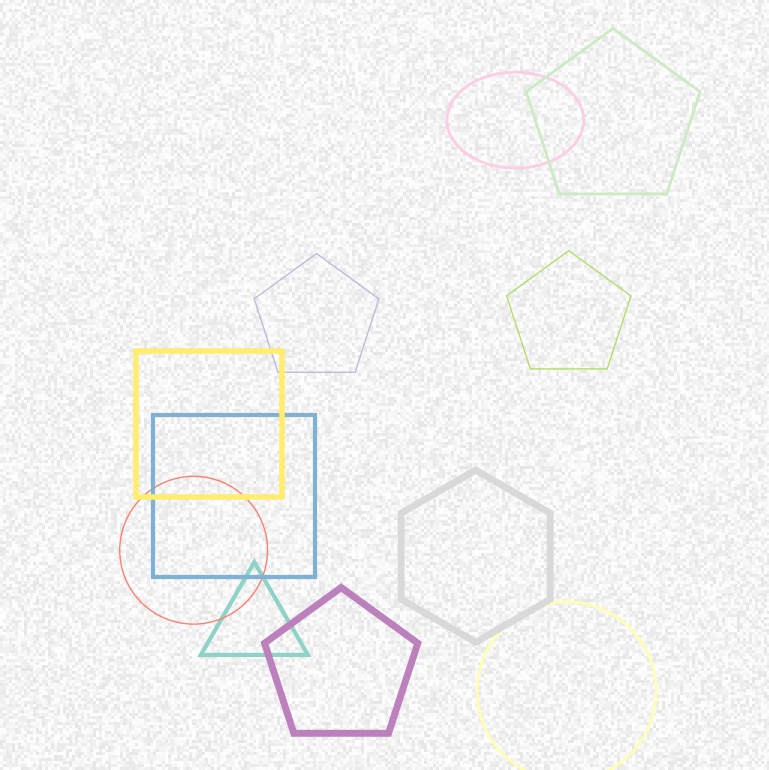[{"shape": "triangle", "thickness": 1.5, "radius": 0.4, "center": [0.33, 0.19]}, {"shape": "circle", "thickness": 1, "radius": 0.58, "center": [0.736, 0.102]}, {"shape": "pentagon", "thickness": 0.5, "radius": 0.43, "center": [0.411, 0.586]}, {"shape": "circle", "thickness": 0.5, "radius": 0.48, "center": [0.251, 0.285]}, {"shape": "square", "thickness": 1.5, "radius": 0.53, "center": [0.304, 0.355]}, {"shape": "pentagon", "thickness": 0.5, "radius": 0.42, "center": [0.739, 0.59]}, {"shape": "oval", "thickness": 1, "radius": 0.44, "center": [0.669, 0.844]}, {"shape": "hexagon", "thickness": 2.5, "radius": 0.56, "center": [0.618, 0.278]}, {"shape": "pentagon", "thickness": 2.5, "radius": 0.52, "center": [0.443, 0.132]}, {"shape": "pentagon", "thickness": 1, "radius": 0.59, "center": [0.796, 0.844]}, {"shape": "square", "thickness": 2, "radius": 0.47, "center": [0.271, 0.45]}]